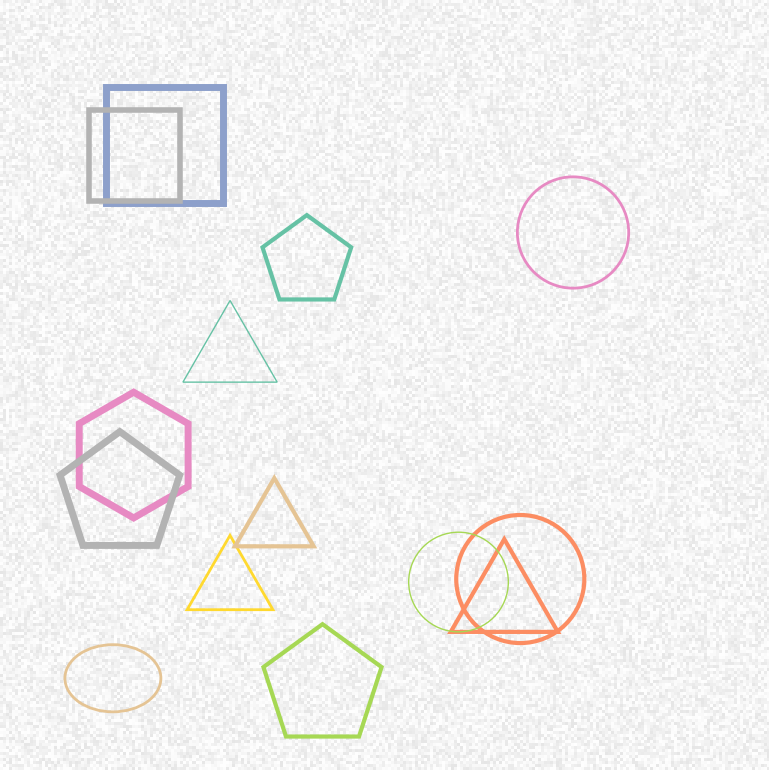[{"shape": "triangle", "thickness": 0.5, "radius": 0.35, "center": [0.299, 0.539]}, {"shape": "pentagon", "thickness": 1.5, "radius": 0.3, "center": [0.399, 0.66]}, {"shape": "circle", "thickness": 1.5, "radius": 0.42, "center": [0.676, 0.248]}, {"shape": "triangle", "thickness": 1.5, "radius": 0.4, "center": [0.655, 0.22]}, {"shape": "square", "thickness": 2.5, "radius": 0.38, "center": [0.214, 0.812]}, {"shape": "hexagon", "thickness": 2.5, "radius": 0.41, "center": [0.174, 0.409]}, {"shape": "circle", "thickness": 1, "radius": 0.36, "center": [0.744, 0.698]}, {"shape": "pentagon", "thickness": 1.5, "radius": 0.4, "center": [0.419, 0.109]}, {"shape": "circle", "thickness": 0.5, "radius": 0.32, "center": [0.595, 0.244]}, {"shape": "triangle", "thickness": 1, "radius": 0.32, "center": [0.299, 0.24]}, {"shape": "triangle", "thickness": 1.5, "radius": 0.3, "center": [0.356, 0.32]}, {"shape": "oval", "thickness": 1, "radius": 0.31, "center": [0.147, 0.119]}, {"shape": "pentagon", "thickness": 2.5, "radius": 0.41, "center": [0.156, 0.358]}, {"shape": "square", "thickness": 2, "radius": 0.29, "center": [0.175, 0.798]}]